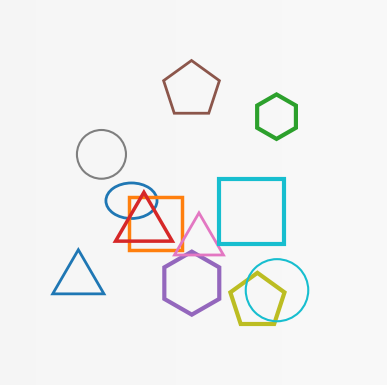[{"shape": "triangle", "thickness": 2, "radius": 0.38, "center": [0.202, 0.275]}, {"shape": "oval", "thickness": 2, "radius": 0.33, "center": [0.339, 0.479]}, {"shape": "square", "thickness": 2.5, "radius": 0.34, "center": [0.402, 0.419]}, {"shape": "hexagon", "thickness": 3, "radius": 0.29, "center": [0.714, 0.697]}, {"shape": "triangle", "thickness": 2.5, "radius": 0.42, "center": [0.371, 0.416]}, {"shape": "hexagon", "thickness": 3, "radius": 0.41, "center": [0.495, 0.265]}, {"shape": "pentagon", "thickness": 2, "radius": 0.38, "center": [0.494, 0.767]}, {"shape": "triangle", "thickness": 2, "radius": 0.36, "center": [0.513, 0.374]}, {"shape": "circle", "thickness": 1.5, "radius": 0.32, "center": [0.262, 0.599]}, {"shape": "pentagon", "thickness": 3, "radius": 0.37, "center": [0.664, 0.218]}, {"shape": "circle", "thickness": 1.5, "radius": 0.4, "center": [0.715, 0.246]}, {"shape": "square", "thickness": 3, "radius": 0.42, "center": [0.648, 0.451]}]